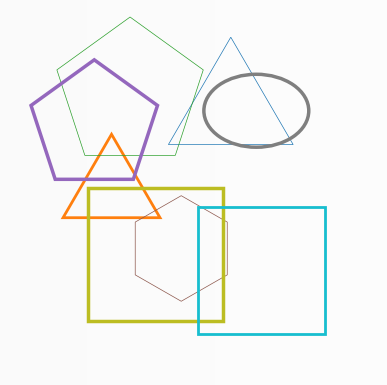[{"shape": "triangle", "thickness": 0.5, "radius": 0.93, "center": [0.596, 0.717]}, {"shape": "triangle", "thickness": 2, "radius": 0.72, "center": [0.288, 0.507]}, {"shape": "pentagon", "thickness": 0.5, "radius": 0.99, "center": [0.336, 0.757]}, {"shape": "pentagon", "thickness": 2.5, "radius": 0.86, "center": [0.243, 0.673]}, {"shape": "hexagon", "thickness": 0.5, "radius": 0.69, "center": [0.468, 0.355]}, {"shape": "oval", "thickness": 2.5, "radius": 0.68, "center": [0.661, 0.712]}, {"shape": "square", "thickness": 2.5, "radius": 0.87, "center": [0.401, 0.339]}, {"shape": "square", "thickness": 2, "radius": 0.82, "center": [0.675, 0.297]}]